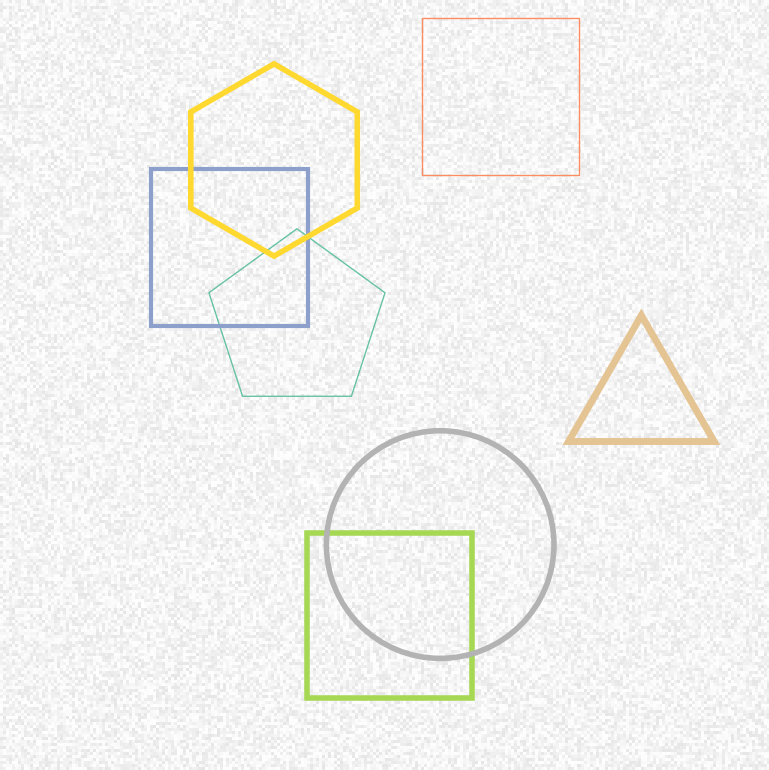[{"shape": "pentagon", "thickness": 0.5, "radius": 0.6, "center": [0.386, 0.583]}, {"shape": "square", "thickness": 0.5, "radius": 0.51, "center": [0.65, 0.875]}, {"shape": "square", "thickness": 1.5, "radius": 0.51, "center": [0.298, 0.679]}, {"shape": "square", "thickness": 2, "radius": 0.54, "center": [0.506, 0.201]}, {"shape": "hexagon", "thickness": 2, "radius": 0.62, "center": [0.356, 0.792]}, {"shape": "triangle", "thickness": 2.5, "radius": 0.55, "center": [0.833, 0.481]}, {"shape": "circle", "thickness": 2, "radius": 0.74, "center": [0.572, 0.293]}]